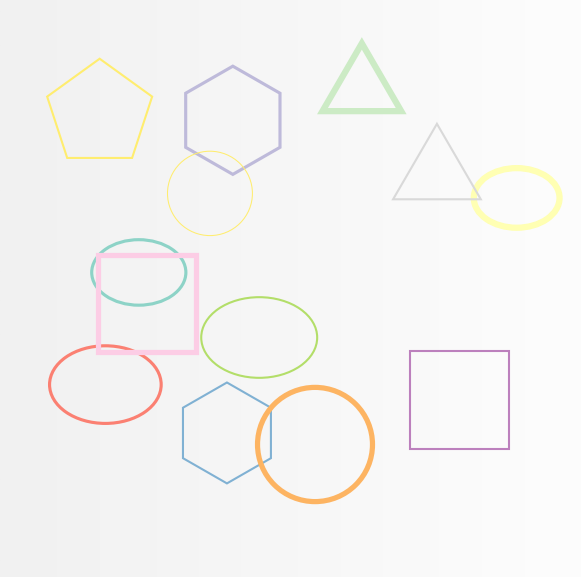[{"shape": "oval", "thickness": 1.5, "radius": 0.41, "center": [0.239, 0.527]}, {"shape": "oval", "thickness": 3, "radius": 0.37, "center": [0.889, 0.656]}, {"shape": "hexagon", "thickness": 1.5, "radius": 0.47, "center": [0.401, 0.791]}, {"shape": "oval", "thickness": 1.5, "radius": 0.48, "center": [0.181, 0.333]}, {"shape": "hexagon", "thickness": 1, "radius": 0.44, "center": [0.39, 0.249]}, {"shape": "circle", "thickness": 2.5, "radius": 0.49, "center": [0.542, 0.229]}, {"shape": "oval", "thickness": 1, "radius": 0.5, "center": [0.446, 0.415]}, {"shape": "square", "thickness": 2.5, "radius": 0.42, "center": [0.253, 0.474]}, {"shape": "triangle", "thickness": 1, "radius": 0.44, "center": [0.752, 0.698]}, {"shape": "square", "thickness": 1, "radius": 0.43, "center": [0.79, 0.307]}, {"shape": "triangle", "thickness": 3, "radius": 0.39, "center": [0.623, 0.846]}, {"shape": "circle", "thickness": 0.5, "radius": 0.37, "center": [0.361, 0.664]}, {"shape": "pentagon", "thickness": 1, "radius": 0.47, "center": [0.171, 0.802]}]